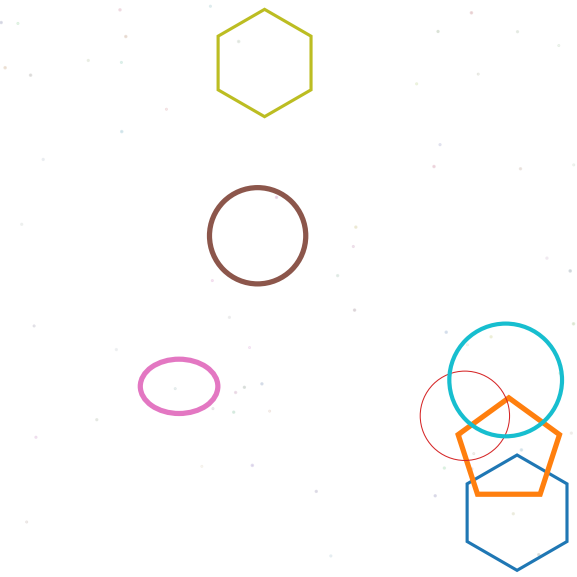[{"shape": "hexagon", "thickness": 1.5, "radius": 0.5, "center": [0.895, 0.111]}, {"shape": "pentagon", "thickness": 2.5, "radius": 0.46, "center": [0.881, 0.218]}, {"shape": "circle", "thickness": 0.5, "radius": 0.39, "center": [0.805, 0.279]}, {"shape": "circle", "thickness": 2.5, "radius": 0.42, "center": [0.446, 0.591]}, {"shape": "oval", "thickness": 2.5, "radius": 0.34, "center": [0.31, 0.33]}, {"shape": "hexagon", "thickness": 1.5, "radius": 0.46, "center": [0.458, 0.89]}, {"shape": "circle", "thickness": 2, "radius": 0.49, "center": [0.876, 0.341]}]